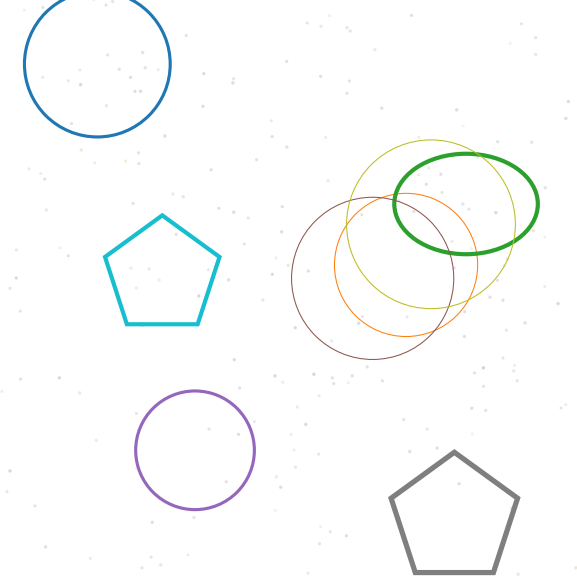[{"shape": "circle", "thickness": 1.5, "radius": 0.63, "center": [0.169, 0.888]}, {"shape": "circle", "thickness": 0.5, "radius": 0.62, "center": [0.703, 0.54]}, {"shape": "oval", "thickness": 2, "radius": 0.62, "center": [0.807, 0.646]}, {"shape": "circle", "thickness": 1.5, "radius": 0.51, "center": [0.338, 0.219]}, {"shape": "circle", "thickness": 0.5, "radius": 0.7, "center": [0.645, 0.517]}, {"shape": "pentagon", "thickness": 2.5, "radius": 0.58, "center": [0.787, 0.101]}, {"shape": "circle", "thickness": 0.5, "radius": 0.73, "center": [0.746, 0.611]}, {"shape": "pentagon", "thickness": 2, "radius": 0.52, "center": [0.281, 0.522]}]